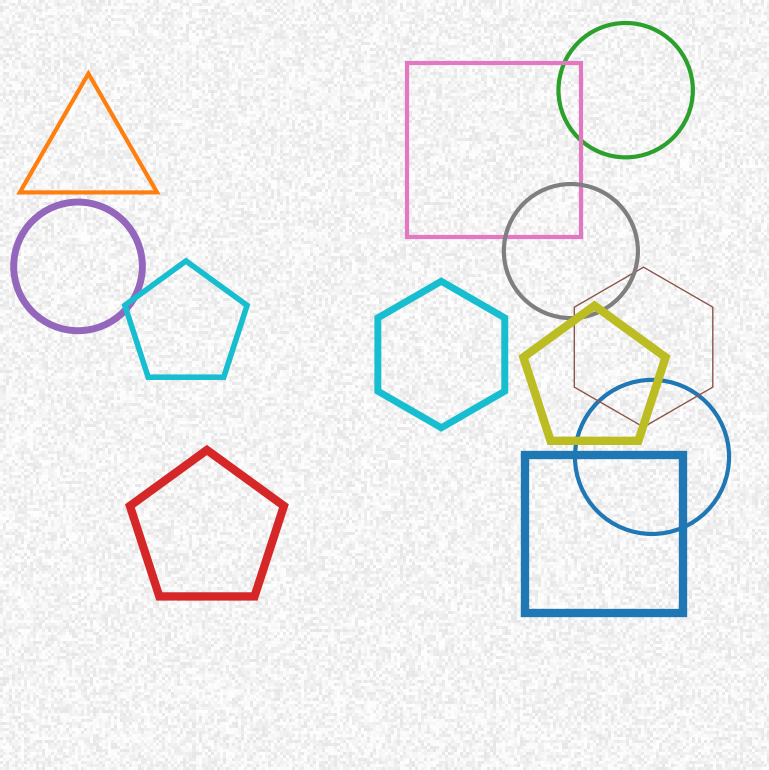[{"shape": "circle", "thickness": 1.5, "radius": 0.5, "center": [0.847, 0.407]}, {"shape": "square", "thickness": 3, "radius": 0.51, "center": [0.784, 0.306]}, {"shape": "triangle", "thickness": 1.5, "radius": 0.51, "center": [0.115, 0.802]}, {"shape": "circle", "thickness": 1.5, "radius": 0.44, "center": [0.813, 0.883]}, {"shape": "pentagon", "thickness": 3, "radius": 0.53, "center": [0.269, 0.31]}, {"shape": "circle", "thickness": 2.5, "radius": 0.42, "center": [0.101, 0.654]}, {"shape": "hexagon", "thickness": 0.5, "radius": 0.52, "center": [0.836, 0.549]}, {"shape": "square", "thickness": 1.5, "radius": 0.56, "center": [0.641, 0.805]}, {"shape": "circle", "thickness": 1.5, "radius": 0.44, "center": [0.741, 0.674]}, {"shape": "pentagon", "thickness": 3, "radius": 0.49, "center": [0.772, 0.506]}, {"shape": "pentagon", "thickness": 2, "radius": 0.42, "center": [0.242, 0.578]}, {"shape": "hexagon", "thickness": 2.5, "radius": 0.48, "center": [0.573, 0.54]}]